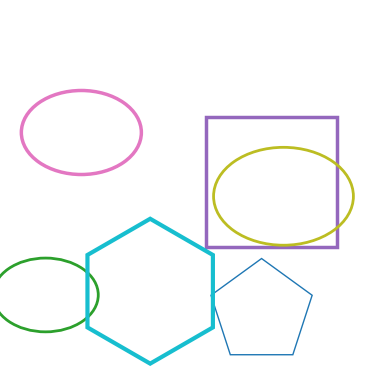[{"shape": "pentagon", "thickness": 1, "radius": 0.69, "center": [0.679, 0.19]}, {"shape": "oval", "thickness": 2, "radius": 0.68, "center": [0.118, 0.234]}, {"shape": "square", "thickness": 2.5, "radius": 0.85, "center": [0.705, 0.527]}, {"shape": "oval", "thickness": 2.5, "radius": 0.78, "center": [0.211, 0.656]}, {"shape": "oval", "thickness": 2, "radius": 0.91, "center": [0.736, 0.49]}, {"shape": "hexagon", "thickness": 3, "radius": 0.94, "center": [0.39, 0.244]}]